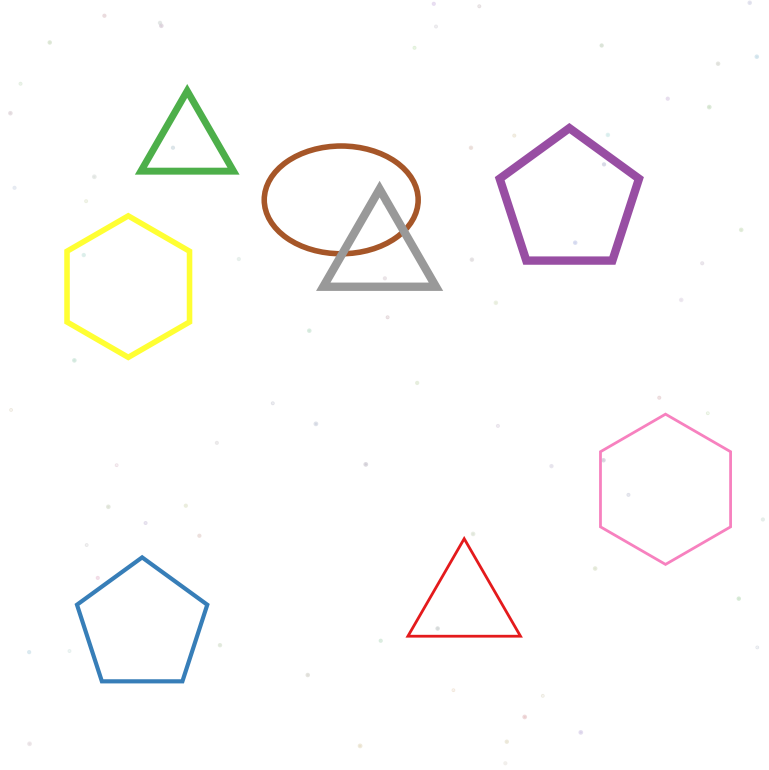[{"shape": "triangle", "thickness": 1, "radius": 0.42, "center": [0.603, 0.216]}, {"shape": "pentagon", "thickness": 1.5, "radius": 0.44, "center": [0.185, 0.187]}, {"shape": "triangle", "thickness": 2.5, "radius": 0.35, "center": [0.243, 0.812]}, {"shape": "pentagon", "thickness": 3, "radius": 0.48, "center": [0.739, 0.739]}, {"shape": "hexagon", "thickness": 2, "radius": 0.46, "center": [0.167, 0.628]}, {"shape": "oval", "thickness": 2, "radius": 0.5, "center": [0.443, 0.74]}, {"shape": "hexagon", "thickness": 1, "radius": 0.49, "center": [0.864, 0.365]}, {"shape": "triangle", "thickness": 3, "radius": 0.42, "center": [0.493, 0.67]}]